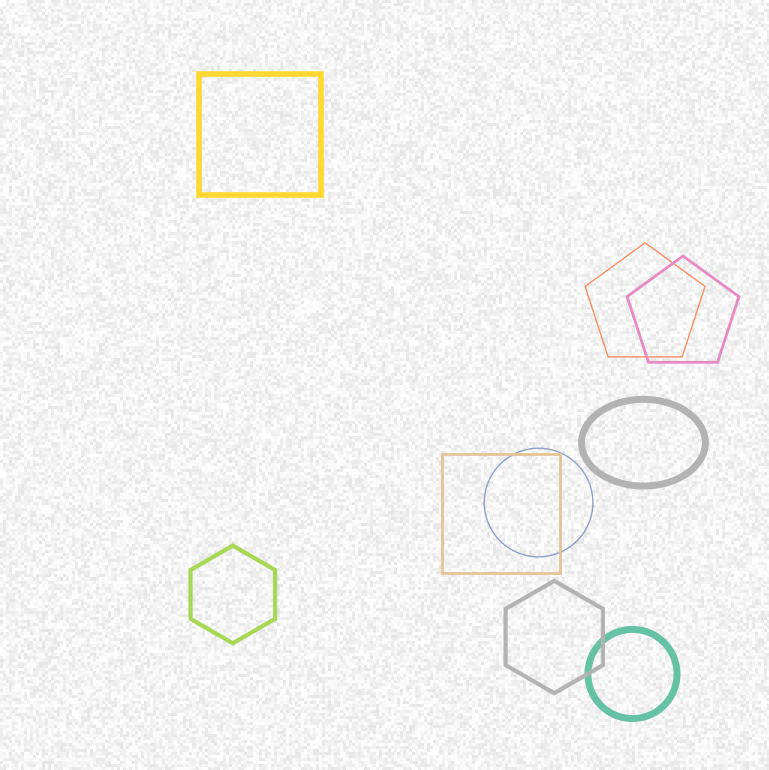[{"shape": "circle", "thickness": 2.5, "radius": 0.29, "center": [0.821, 0.125]}, {"shape": "pentagon", "thickness": 0.5, "radius": 0.41, "center": [0.838, 0.603]}, {"shape": "circle", "thickness": 0.5, "radius": 0.35, "center": [0.699, 0.347]}, {"shape": "pentagon", "thickness": 1, "radius": 0.38, "center": [0.887, 0.591]}, {"shape": "hexagon", "thickness": 1.5, "radius": 0.32, "center": [0.302, 0.228]}, {"shape": "square", "thickness": 2, "radius": 0.4, "center": [0.338, 0.825]}, {"shape": "square", "thickness": 1, "radius": 0.39, "center": [0.651, 0.333]}, {"shape": "hexagon", "thickness": 1.5, "radius": 0.36, "center": [0.72, 0.173]}, {"shape": "oval", "thickness": 2.5, "radius": 0.4, "center": [0.836, 0.425]}]